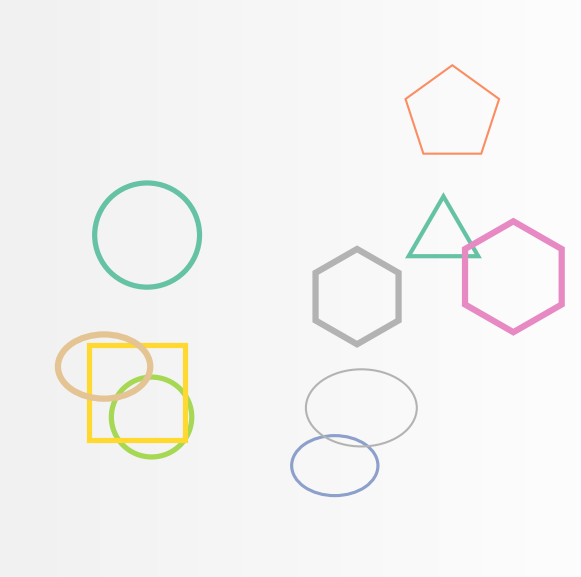[{"shape": "circle", "thickness": 2.5, "radius": 0.45, "center": [0.253, 0.592]}, {"shape": "triangle", "thickness": 2, "radius": 0.35, "center": [0.763, 0.59]}, {"shape": "pentagon", "thickness": 1, "radius": 0.42, "center": [0.778, 0.802]}, {"shape": "oval", "thickness": 1.5, "radius": 0.37, "center": [0.576, 0.193]}, {"shape": "hexagon", "thickness": 3, "radius": 0.48, "center": [0.883, 0.52]}, {"shape": "circle", "thickness": 2.5, "radius": 0.35, "center": [0.261, 0.277]}, {"shape": "square", "thickness": 2.5, "radius": 0.41, "center": [0.236, 0.319]}, {"shape": "oval", "thickness": 3, "radius": 0.4, "center": [0.179, 0.364]}, {"shape": "hexagon", "thickness": 3, "radius": 0.41, "center": [0.614, 0.485]}, {"shape": "oval", "thickness": 1, "radius": 0.48, "center": [0.622, 0.293]}]